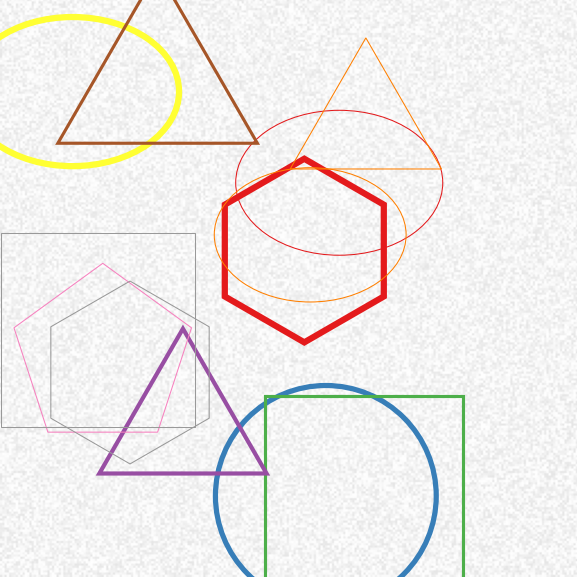[{"shape": "oval", "thickness": 0.5, "radius": 0.9, "center": [0.587, 0.683]}, {"shape": "hexagon", "thickness": 3, "radius": 0.79, "center": [0.527, 0.565]}, {"shape": "circle", "thickness": 2.5, "radius": 0.96, "center": [0.564, 0.14]}, {"shape": "square", "thickness": 1.5, "radius": 0.86, "center": [0.631, 0.142]}, {"shape": "triangle", "thickness": 2, "radius": 0.84, "center": [0.317, 0.263]}, {"shape": "oval", "thickness": 0.5, "radius": 0.83, "center": [0.537, 0.592]}, {"shape": "triangle", "thickness": 0.5, "radius": 0.76, "center": [0.634, 0.782]}, {"shape": "oval", "thickness": 3, "radius": 0.92, "center": [0.126, 0.841]}, {"shape": "triangle", "thickness": 1.5, "radius": 1.0, "center": [0.273, 0.851]}, {"shape": "pentagon", "thickness": 0.5, "radius": 0.81, "center": [0.178, 0.382]}, {"shape": "hexagon", "thickness": 0.5, "radius": 0.79, "center": [0.225, 0.354]}, {"shape": "square", "thickness": 0.5, "radius": 0.84, "center": [0.17, 0.428]}]